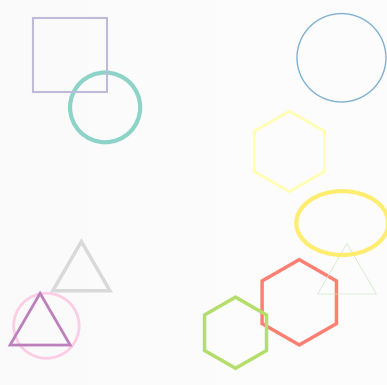[{"shape": "circle", "thickness": 3, "radius": 0.45, "center": [0.271, 0.721]}, {"shape": "hexagon", "thickness": 2, "radius": 0.52, "center": [0.747, 0.607]}, {"shape": "square", "thickness": 1.5, "radius": 0.48, "center": [0.18, 0.858]}, {"shape": "hexagon", "thickness": 2.5, "radius": 0.55, "center": [0.772, 0.215]}, {"shape": "circle", "thickness": 1, "radius": 0.57, "center": [0.881, 0.85]}, {"shape": "hexagon", "thickness": 2.5, "radius": 0.46, "center": [0.608, 0.136]}, {"shape": "circle", "thickness": 2, "radius": 0.42, "center": [0.12, 0.154]}, {"shape": "triangle", "thickness": 2.5, "radius": 0.43, "center": [0.21, 0.287]}, {"shape": "triangle", "thickness": 2, "radius": 0.45, "center": [0.104, 0.149]}, {"shape": "triangle", "thickness": 0.5, "radius": 0.44, "center": [0.895, 0.28]}, {"shape": "oval", "thickness": 3, "radius": 0.59, "center": [0.883, 0.421]}]